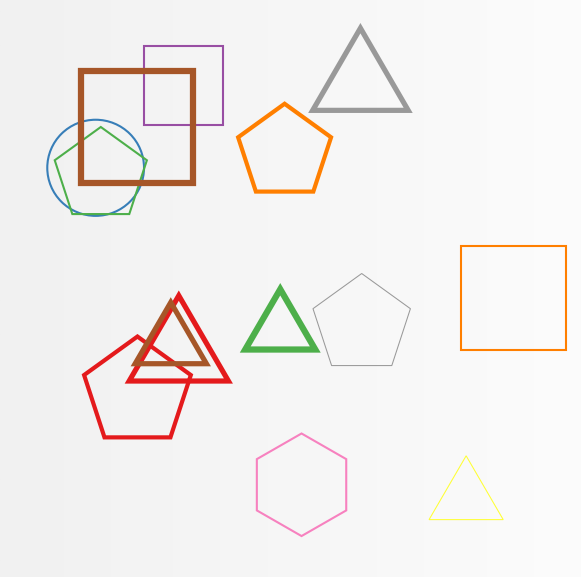[{"shape": "pentagon", "thickness": 2, "radius": 0.48, "center": [0.236, 0.32]}, {"shape": "triangle", "thickness": 2.5, "radius": 0.49, "center": [0.308, 0.389]}, {"shape": "circle", "thickness": 1, "radius": 0.42, "center": [0.165, 0.709]}, {"shape": "triangle", "thickness": 3, "radius": 0.35, "center": [0.482, 0.429]}, {"shape": "pentagon", "thickness": 1, "radius": 0.42, "center": [0.173, 0.696]}, {"shape": "square", "thickness": 1, "radius": 0.34, "center": [0.316, 0.851]}, {"shape": "pentagon", "thickness": 2, "radius": 0.42, "center": [0.49, 0.735]}, {"shape": "square", "thickness": 1, "radius": 0.45, "center": [0.884, 0.483]}, {"shape": "triangle", "thickness": 0.5, "radius": 0.37, "center": [0.802, 0.136]}, {"shape": "square", "thickness": 3, "radius": 0.48, "center": [0.236, 0.779]}, {"shape": "triangle", "thickness": 2.5, "radius": 0.35, "center": [0.294, 0.405]}, {"shape": "hexagon", "thickness": 1, "radius": 0.44, "center": [0.519, 0.16]}, {"shape": "triangle", "thickness": 2.5, "radius": 0.47, "center": [0.62, 0.855]}, {"shape": "pentagon", "thickness": 0.5, "radius": 0.44, "center": [0.622, 0.437]}]